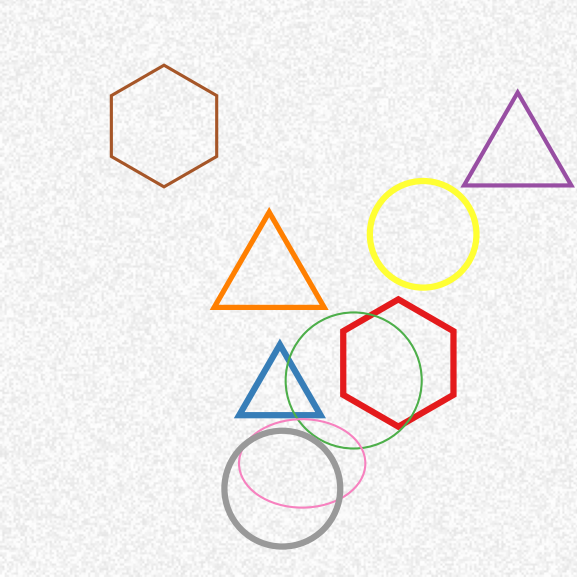[{"shape": "hexagon", "thickness": 3, "radius": 0.55, "center": [0.69, 0.371]}, {"shape": "triangle", "thickness": 3, "radius": 0.41, "center": [0.485, 0.321]}, {"shape": "circle", "thickness": 1, "radius": 0.59, "center": [0.612, 0.34]}, {"shape": "triangle", "thickness": 2, "radius": 0.54, "center": [0.896, 0.732]}, {"shape": "triangle", "thickness": 2.5, "radius": 0.55, "center": [0.466, 0.522]}, {"shape": "circle", "thickness": 3, "radius": 0.46, "center": [0.733, 0.593]}, {"shape": "hexagon", "thickness": 1.5, "radius": 0.53, "center": [0.284, 0.781]}, {"shape": "oval", "thickness": 1, "radius": 0.55, "center": [0.523, 0.197]}, {"shape": "circle", "thickness": 3, "radius": 0.5, "center": [0.489, 0.153]}]